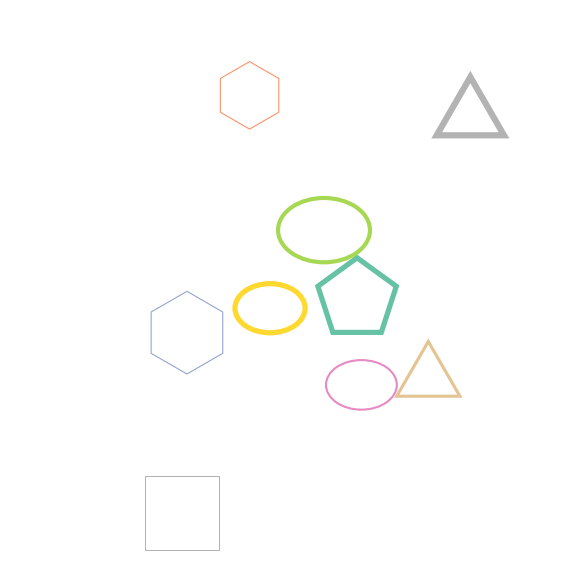[{"shape": "pentagon", "thickness": 2.5, "radius": 0.36, "center": [0.618, 0.481]}, {"shape": "hexagon", "thickness": 0.5, "radius": 0.29, "center": [0.432, 0.834]}, {"shape": "hexagon", "thickness": 0.5, "radius": 0.36, "center": [0.324, 0.423]}, {"shape": "oval", "thickness": 1, "radius": 0.31, "center": [0.626, 0.333]}, {"shape": "oval", "thickness": 2, "radius": 0.4, "center": [0.561, 0.601]}, {"shape": "oval", "thickness": 2.5, "radius": 0.3, "center": [0.468, 0.465]}, {"shape": "triangle", "thickness": 1.5, "radius": 0.32, "center": [0.742, 0.345]}, {"shape": "triangle", "thickness": 3, "radius": 0.34, "center": [0.814, 0.798]}, {"shape": "square", "thickness": 0.5, "radius": 0.32, "center": [0.316, 0.111]}]